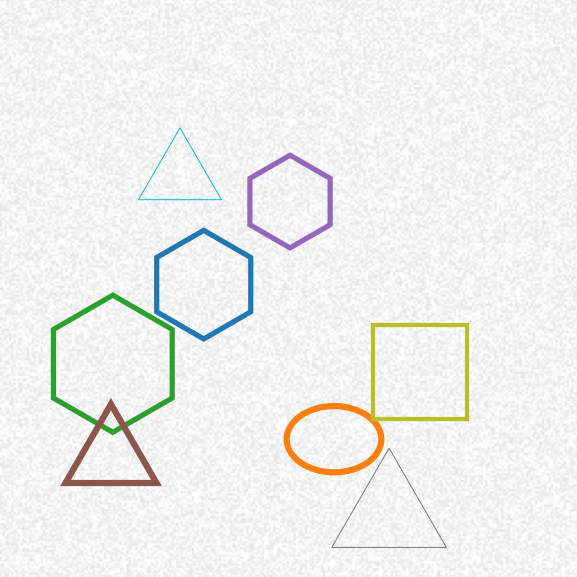[{"shape": "hexagon", "thickness": 2.5, "radius": 0.47, "center": [0.353, 0.506]}, {"shape": "oval", "thickness": 3, "radius": 0.41, "center": [0.578, 0.239]}, {"shape": "hexagon", "thickness": 2.5, "radius": 0.59, "center": [0.195, 0.369]}, {"shape": "hexagon", "thickness": 2.5, "radius": 0.4, "center": [0.502, 0.65]}, {"shape": "triangle", "thickness": 3, "radius": 0.45, "center": [0.192, 0.208]}, {"shape": "triangle", "thickness": 0.5, "radius": 0.57, "center": [0.674, 0.108]}, {"shape": "square", "thickness": 2, "radius": 0.41, "center": [0.728, 0.355]}, {"shape": "triangle", "thickness": 0.5, "radius": 0.41, "center": [0.312, 0.695]}]